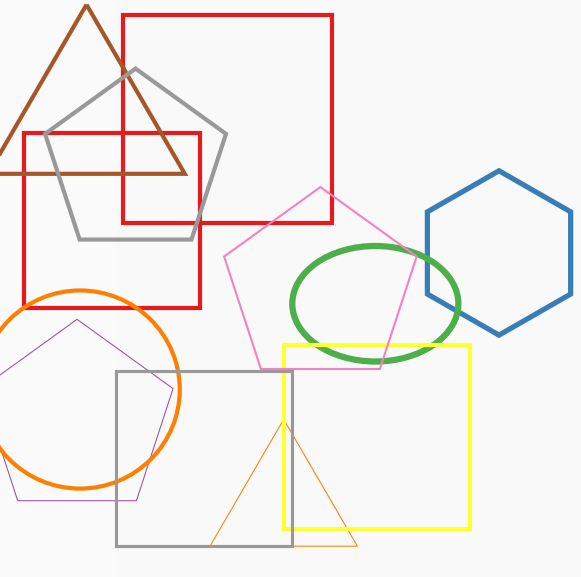[{"shape": "square", "thickness": 2, "radius": 0.9, "center": [0.391, 0.794]}, {"shape": "square", "thickness": 2, "radius": 0.76, "center": [0.193, 0.617]}, {"shape": "hexagon", "thickness": 2.5, "radius": 0.71, "center": [0.859, 0.561]}, {"shape": "oval", "thickness": 3, "radius": 0.71, "center": [0.646, 0.473]}, {"shape": "pentagon", "thickness": 0.5, "radius": 0.87, "center": [0.133, 0.273]}, {"shape": "circle", "thickness": 2, "radius": 0.86, "center": [0.138, 0.325]}, {"shape": "triangle", "thickness": 0.5, "radius": 0.73, "center": [0.488, 0.127]}, {"shape": "square", "thickness": 2, "radius": 0.8, "center": [0.648, 0.242]}, {"shape": "triangle", "thickness": 2, "radius": 0.98, "center": [0.149, 0.796]}, {"shape": "pentagon", "thickness": 1, "radius": 0.87, "center": [0.551, 0.501]}, {"shape": "pentagon", "thickness": 2, "radius": 0.82, "center": [0.233, 0.717]}, {"shape": "square", "thickness": 1.5, "radius": 0.76, "center": [0.351, 0.205]}]